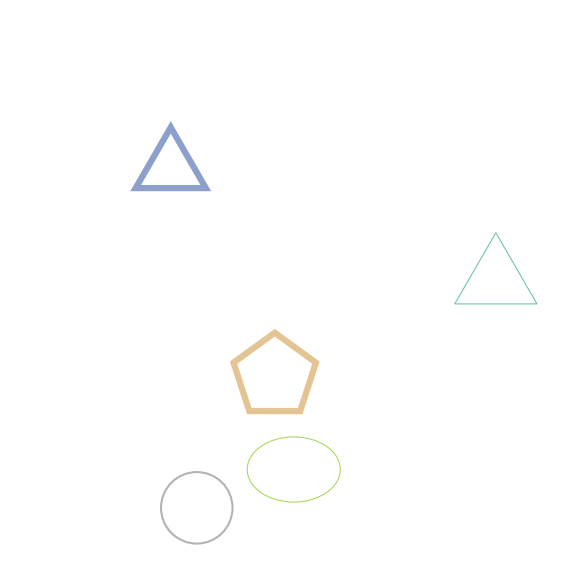[{"shape": "triangle", "thickness": 0.5, "radius": 0.41, "center": [0.859, 0.514]}, {"shape": "triangle", "thickness": 3, "radius": 0.35, "center": [0.296, 0.708]}, {"shape": "oval", "thickness": 0.5, "radius": 0.4, "center": [0.509, 0.186]}, {"shape": "pentagon", "thickness": 3, "radius": 0.38, "center": [0.476, 0.348]}, {"shape": "circle", "thickness": 1, "radius": 0.31, "center": [0.341, 0.12]}]